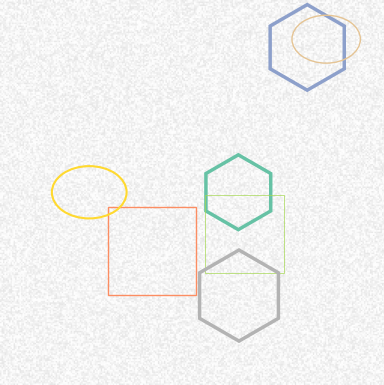[{"shape": "hexagon", "thickness": 2.5, "radius": 0.49, "center": [0.619, 0.501]}, {"shape": "square", "thickness": 1, "radius": 0.57, "center": [0.395, 0.348]}, {"shape": "hexagon", "thickness": 2.5, "radius": 0.56, "center": [0.798, 0.877]}, {"shape": "square", "thickness": 0.5, "radius": 0.51, "center": [0.635, 0.392]}, {"shape": "oval", "thickness": 1.5, "radius": 0.49, "center": [0.232, 0.501]}, {"shape": "oval", "thickness": 1, "radius": 0.44, "center": [0.847, 0.898]}, {"shape": "hexagon", "thickness": 2.5, "radius": 0.59, "center": [0.621, 0.232]}]